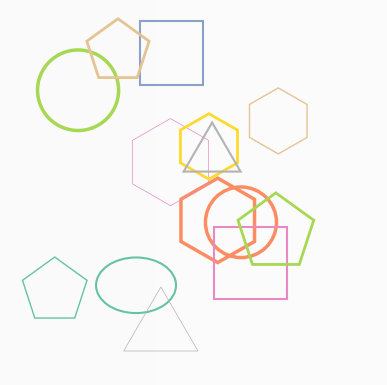[{"shape": "pentagon", "thickness": 1, "radius": 0.44, "center": [0.141, 0.245]}, {"shape": "oval", "thickness": 1.5, "radius": 0.52, "center": [0.351, 0.259]}, {"shape": "hexagon", "thickness": 2.5, "radius": 0.55, "center": [0.562, 0.428]}, {"shape": "circle", "thickness": 2.5, "radius": 0.46, "center": [0.622, 0.423]}, {"shape": "square", "thickness": 1.5, "radius": 0.41, "center": [0.443, 0.862]}, {"shape": "hexagon", "thickness": 0.5, "radius": 0.57, "center": [0.44, 0.579]}, {"shape": "square", "thickness": 1.5, "radius": 0.47, "center": [0.647, 0.317]}, {"shape": "pentagon", "thickness": 2, "radius": 0.51, "center": [0.712, 0.396]}, {"shape": "circle", "thickness": 2.5, "radius": 0.52, "center": [0.201, 0.766]}, {"shape": "hexagon", "thickness": 2, "radius": 0.43, "center": [0.539, 0.62]}, {"shape": "pentagon", "thickness": 2, "radius": 0.42, "center": [0.304, 0.867]}, {"shape": "hexagon", "thickness": 1, "radius": 0.43, "center": [0.718, 0.686]}, {"shape": "triangle", "thickness": 0.5, "radius": 0.55, "center": [0.415, 0.144]}, {"shape": "triangle", "thickness": 1.5, "radius": 0.42, "center": [0.547, 0.597]}]